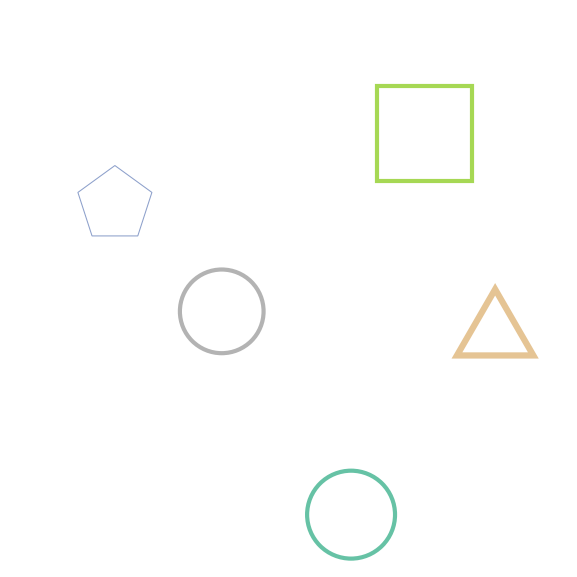[{"shape": "circle", "thickness": 2, "radius": 0.38, "center": [0.608, 0.108]}, {"shape": "pentagon", "thickness": 0.5, "radius": 0.34, "center": [0.199, 0.645]}, {"shape": "square", "thickness": 2, "radius": 0.41, "center": [0.735, 0.768]}, {"shape": "triangle", "thickness": 3, "radius": 0.38, "center": [0.857, 0.422]}, {"shape": "circle", "thickness": 2, "radius": 0.36, "center": [0.384, 0.46]}]